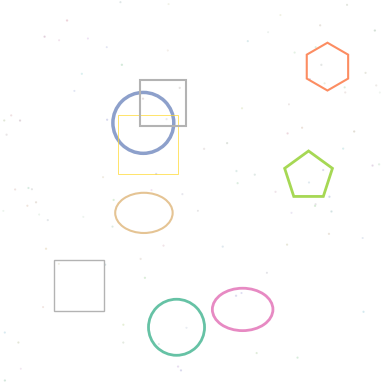[{"shape": "circle", "thickness": 2, "radius": 0.36, "center": [0.458, 0.15]}, {"shape": "hexagon", "thickness": 1.5, "radius": 0.31, "center": [0.851, 0.827]}, {"shape": "circle", "thickness": 2.5, "radius": 0.4, "center": [0.372, 0.681]}, {"shape": "oval", "thickness": 2, "radius": 0.39, "center": [0.63, 0.196]}, {"shape": "pentagon", "thickness": 2, "radius": 0.33, "center": [0.801, 0.543]}, {"shape": "square", "thickness": 0.5, "radius": 0.39, "center": [0.384, 0.625]}, {"shape": "oval", "thickness": 1.5, "radius": 0.37, "center": [0.374, 0.447]}, {"shape": "square", "thickness": 1.5, "radius": 0.3, "center": [0.424, 0.732]}, {"shape": "square", "thickness": 1, "radius": 0.33, "center": [0.205, 0.259]}]